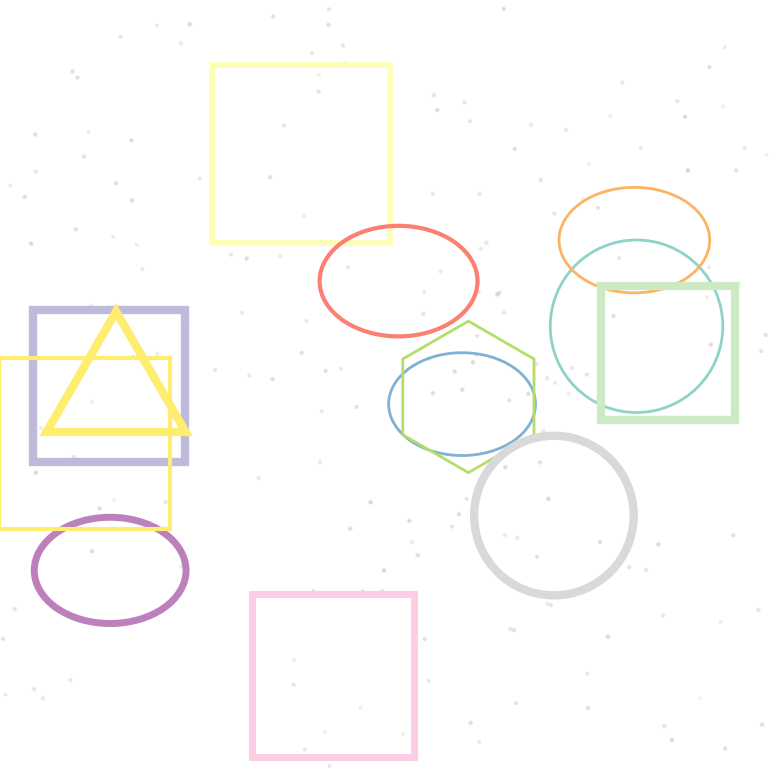[{"shape": "circle", "thickness": 1, "radius": 0.56, "center": [0.827, 0.576]}, {"shape": "square", "thickness": 2, "radius": 0.58, "center": [0.391, 0.8]}, {"shape": "square", "thickness": 3, "radius": 0.49, "center": [0.142, 0.498]}, {"shape": "oval", "thickness": 1.5, "radius": 0.51, "center": [0.518, 0.635]}, {"shape": "oval", "thickness": 1, "radius": 0.48, "center": [0.6, 0.475]}, {"shape": "oval", "thickness": 1, "radius": 0.49, "center": [0.824, 0.688]}, {"shape": "hexagon", "thickness": 1, "radius": 0.49, "center": [0.608, 0.485]}, {"shape": "square", "thickness": 2.5, "radius": 0.53, "center": [0.432, 0.123]}, {"shape": "circle", "thickness": 3, "radius": 0.52, "center": [0.719, 0.33]}, {"shape": "oval", "thickness": 2.5, "radius": 0.49, "center": [0.143, 0.259]}, {"shape": "square", "thickness": 3, "radius": 0.43, "center": [0.868, 0.541]}, {"shape": "square", "thickness": 1.5, "radius": 0.55, "center": [0.11, 0.424]}, {"shape": "triangle", "thickness": 3, "radius": 0.52, "center": [0.151, 0.491]}]